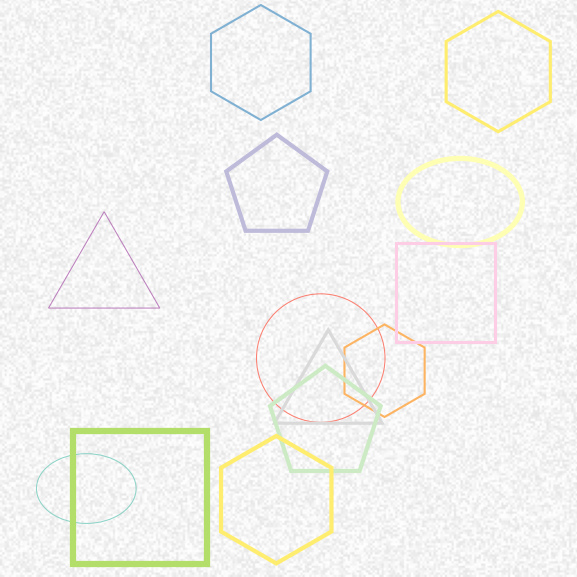[{"shape": "oval", "thickness": 0.5, "radius": 0.43, "center": [0.149, 0.153]}, {"shape": "oval", "thickness": 2.5, "radius": 0.54, "center": [0.797, 0.649]}, {"shape": "pentagon", "thickness": 2, "radius": 0.46, "center": [0.479, 0.674]}, {"shape": "circle", "thickness": 0.5, "radius": 0.56, "center": [0.555, 0.379]}, {"shape": "hexagon", "thickness": 1, "radius": 0.5, "center": [0.452, 0.891]}, {"shape": "hexagon", "thickness": 1, "radius": 0.4, "center": [0.666, 0.357]}, {"shape": "square", "thickness": 3, "radius": 0.58, "center": [0.242, 0.138]}, {"shape": "square", "thickness": 1.5, "radius": 0.42, "center": [0.771, 0.493]}, {"shape": "triangle", "thickness": 1.5, "radius": 0.54, "center": [0.568, 0.32]}, {"shape": "triangle", "thickness": 0.5, "radius": 0.56, "center": [0.18, 0.521]}, {"shape": "pentagon", "thickness": 2, "radius": 0.5, "center": [0.563, 0.265]}, {"shape": "hexagon", "thickness": 2, "radius": 0.55, "center": [0.478, 0.134]}, {"shape": "hexagon", "thickness": 1.5, "radius": 0.52, "center": [0.863, 0.875]}]